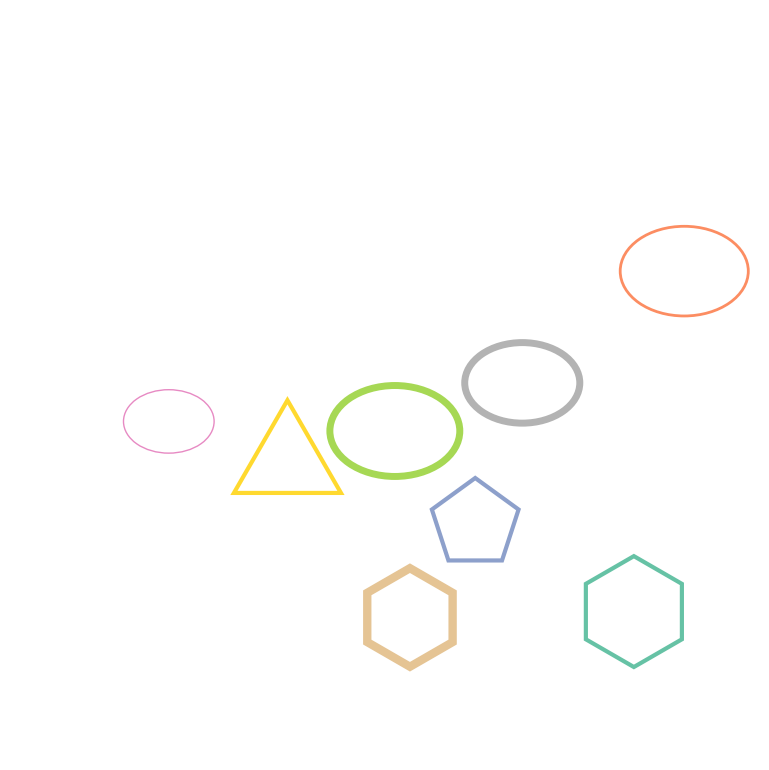[{"shape": "hexagon", "thickness": 1.5, "radius": 0.36, "center": [0.823, 0.206]}, {"shape": "oval", "thickness": 1, "radius": 0.42, "center": [0.889, 0.648]}, {"shape": "pentagon", "thickness": 1.5, "radius": 0.3, "center": [0.617, 0.32]}, {"shape": "oval", "thickness": 0.5, "radius": 0.29, "center": [0.219, 0.453]}, {"shape": "oval", "thickness": 2.5, "radius": 0.42, "center": [0.513, 0.44]}, {"shape": "triangle", "thickness": 1.5, "radius": 0.4, "center": [0.373, 0.4]}, {"shape": "hexagon", "thickness": 3, "radius": 0.32, "center": [0.532, 0.198]}, {"shape": "oval", "thickness": 2.5, "radius": 0.37, "center": [0.678, 0.503]}]